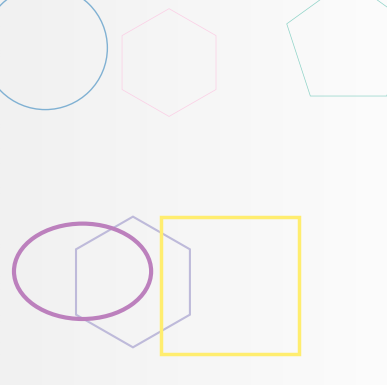[{"shape": "pentagon", "thickness": 0.5, "radius": 0.84, "center": [0.899, 0.886]}, {"shape": "hexagon", "thickness": 1.5, "radius": 0.85, "center": [0.343, 0.268]}, {"shape": "circle", "thickness": 1, "radius": 0.8, "center": [0.117, 0.876]}, {"shape": "hexagon", "thickness": 0.5, "radius": 0.7, "center": [0.436, 0.838]}, {"shape": "oval", "thickness": 3, "radius": 0.88, "center": [0.213, 0.295]}, {"shape": "square", "thickness": 2.5, "radius": 0.89, "center": [0.593, 0.258]}]